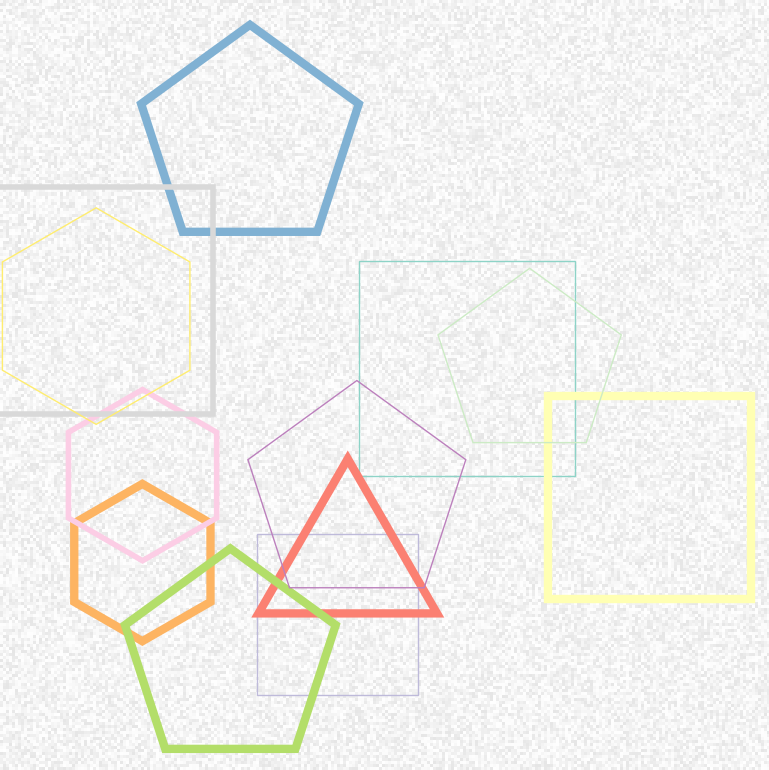[{"shape": "square", "thickness": 0.5, "radius": 0.7, "center": [0.606, 0.521]}, {"shape": "square", "thickness": 3, "radius": 0.66, "center": [0.844, 0.354]}, {"shape": "square", "thickness": 0.5, "radius": 0.52, "center": [0.439, 0.202]}, {"shape": "triangle", "thickness": 3, "radius": 0.67, "center": [0.452, 0.27]}, {"shape": "pentagon", "thickness": 3, "radius": 0.74, "center": [0.325, 0.819]}, {"shape": "hexagon", "thickness": 3, "radius": 0.51, "center": [0.185, 0.269]}, {"shape": "pentagon", "thickness": 3, "radius": 0.72, "center": [0.299, 0.144]}, {"shape": "hexagon", "thickness": 2, "radius": 0.56, "center": [0.185, 0.383]}, {"shape": "square", "thickness": 2, "radius": 0.74, "center": [0.128, 0.61]}, {"shape": "pentagon", "thickness": 0.5, "radius": 0.74, "center": [0.463, 0.357]}, {"shape": "pentagon", "thickness": 0.5, "radius": 0.63, "center": [0.688, 0.526]}, {"shape": "hexagon", "thickness": 0.5, "radius": 0.7, "center": [0.125, 0.589]}]